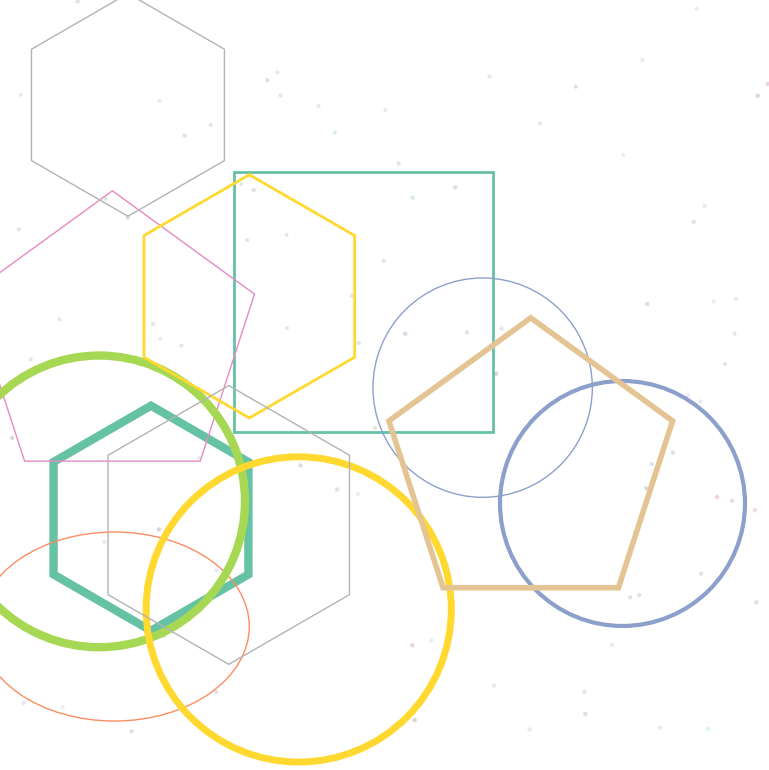[{"shape": "square", "thickness": 1, "radius": 0.84, "center": [0.472, 0.608]}, {"shape": "hexagon", "thickness": 3, "radius": 0.73, "center": [0.196, 0.327]}, {"shape": "oval", "thickness": 0.5, "radius": 0.88, "center": [0.148, 0.186]}, {"shape": "circle", "thickness": 0.5, "radius": 0.71, "center": [0.627, 0.497]}, {"shape": "circle", "thickness": 1.5, "radius": 0.8, "center": [0.808, 0.346]}, {"shape": "pentagon", "thickness": 0.5, "radius": 0.97, "center": [0.146, 0.558]}, {"shape": "circle", "thickness": 3, "radius": 0.95, "center": [0.129, 0.349]}, {"shape": "hexagon", "thickness": 1, "radius": 0.79, "center": [0.324, 0.615]}, {"shape": "circle", "thickness": 2.5, "radius": 0.99, "center": [0.388, 0.209]}, {"shape": "pentagon", "thickness": 2, "radius": 0.97, "center": [0.689, 0.393]}, {"shape": "hexagon", "thickness": 0.5, "radius": 0.91, "center": [0.297, 0.318]}, {"shape": "hexagon", "thickness": 0.5, "radius": 0.72, "center": [0.166, 0.864]}]